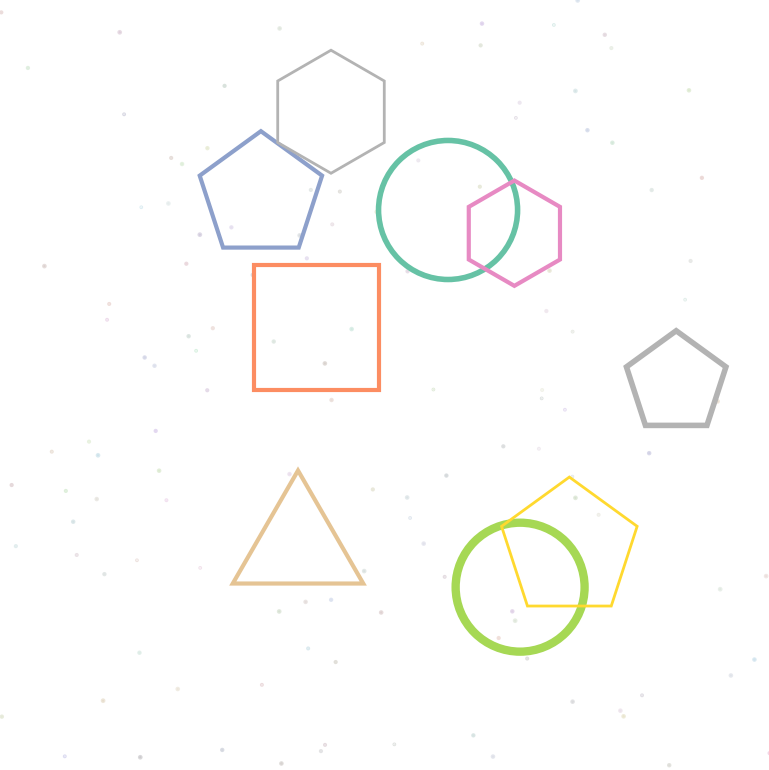[{"shape": "circle", "thickness": 2, "radius": 0.45, "center": [0.582, 0.727]}, {"shape": "square", "thickness": 1.5, "radius": 0.41, "center": [0.411, 0.574]}, {"shape": "pentagon", "thickness": 1.5, "radius": 0.42, "center": [0.339, 0.746]}, {"shape": "hexagon", "thickness": 1.5, "radius": 0.34, "center": [0.668, 0.697]}, {"shape": "circle", "thickness": 3, "radius": 0.42, "center": [0.675, 0.237]}, {"shape": "pentagon", "thickness": 1, "radius": 0.46, "center": [0.739, 0.288]}, {"shape": "triangle", "thickness": 1.5, "radius": 0.49, "center": [0.387, 0.291]}, {"shape": "pentagon", "thickness": 2, "radius": 0.34, "center": [0.878, 0.503]}, {"shape": "hexagon", "thickness": 1, "radius": 0.4, "center": [0.43, 0.855]}]